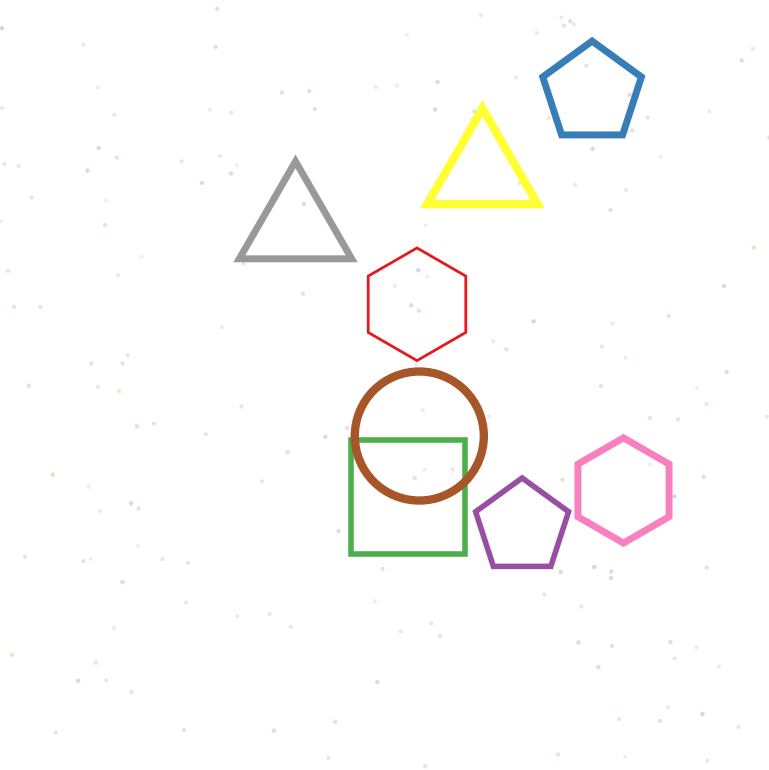[{"shape": "hexagon", "thickness": 1, "radius": 0.37, "center": [0.542, 0.605]}, {"shape": "pentagon", "thickness": 2.5, "radius": 0.34, "center": [0.769, 0.879]}, {"shape": "square", "thickness": 2, "radius": 0.37, "center": [0.53, 0.354]}, {"shape": "pentagon", "thickness": 2, "radius": 0.32, "center": [0.678, 0.316]}, {"shape": "triangle", "thickness": 3, "radius": 0.41, "center": [0.627, 0.776]}, {"shape": "circle", "thickness": 3, "radius": 0.42, "center": [0.545, 0.434]}, {"shape": "hexagon", "thickness": 2.5, "radius": 0.34, "center": [0.81, 0.363]}, {"shape": "triangle", "thickness": 2.5, "radius": 0.42, "center": [0.384, 0.706]}]